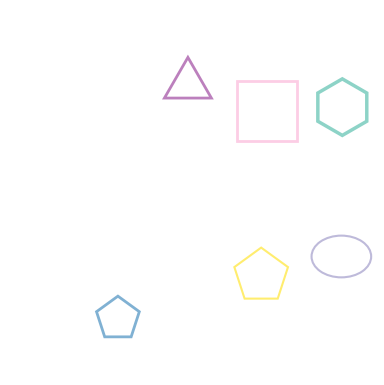[{"shape": "hexagon", "thickness": 2.5, "radius": 0.37, "center": [0.889, 0.722]}, {"shape": "oval", "thickness": 1.5, "radius": 0.39, "center": [0.887, 0.334]}, {"shape": "pentagon", "thickness": 2, "radius": 0.29, "center": [0.306, 0.172]}, {"shape": "square", "thickness": 2, "radius": 0.39, "center": [0.695, 0.713]}, {"shape": "triangle", "thickness": 2, "radius": 0.35, "center": [0.488, 0.78]}, {"shape": "pentagon", "thickness": 1.5, "radius": 0.37, "center": [0.678, 0.284]}]